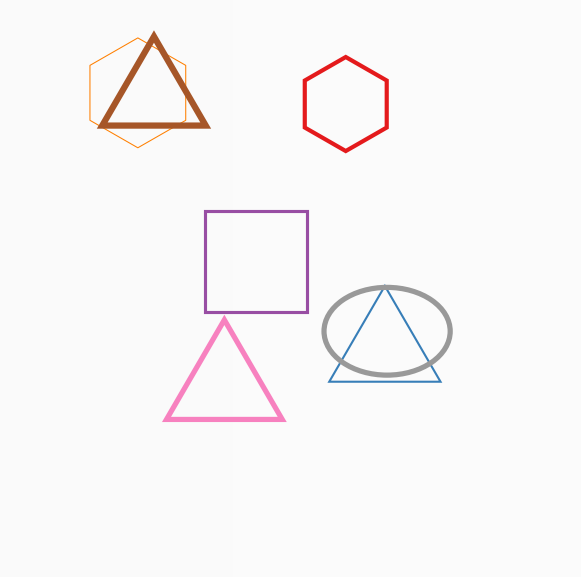[{"shape": "hexagon", "thickness": 2, "radius": 0.41, "center": [0.595, 0.819]}, {"shape": "triangle", "thickness": 1, "radius": 0.55, "center": [0.662, 0.393]}, {"shape": "square", "thickness": 1.5, "radius": 0.44, "center": [0.441, 0.546]}, {"shape": "hexagon", "thickness": 0.5, "radius": 0.48, "center": [0.237, 0.838]}, {"shape": "triangle", "thickness": 3, "radius": 0.51, "center": [0.265, 0.833]}, {"shape": "triangle", "thickness": 2.5, "radius": 0.57, "center": [0.386, 0.33]}, {"shape": "oval", "thickness": 2.5, "radius": 0.54, "center": [0.666, 0.426]}]